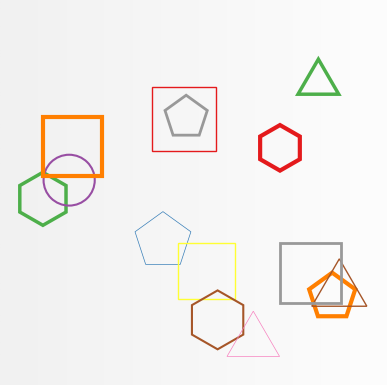[{"shape": "hexagon", "thickness": 3, "radius": 0.3, "center": [0.723, 0.616]}, {"shape": "square", "thickness": 1, "radius": 0.41, "center": [0.476, 0.69]}, {"shape": "pentagon", "thickness": 0.5, "radius": 0.38, "center": [0.421, 0.375]}, {"shape": "hexagon", "thickness": 2.5, "radius": 0.34, "center": [0.111, 0.484]}, {"shape": "triangle", "thickness": 2.5, "radius": 0.3, "center": [0.822, 0.786]}, {"shape": "circle", "thickness": 1.5, "radius": 0.33, "center": [0.178, 0.532]}, {"shape": "pentagon", "thickness": 3, "radius": 0.31, "center": [0.857, 0.229]}, {"shape": "square", "thickness": 3, "radius": 0.38, "center": [0.186, 0.62]}, {"shape": "square", "thickness": 1, "radius": 0.37, "center": [0.532, 0.296]}, {"shape": "triangle", "thickness": 1, "radius": 0.41, "center": [0.876, 0.246]}, {"shape": "hexagon", "thickness": 1.5, "radius": 0.38, "center": [0.562, 0.169]}, {"shape": "triangle", "thickness": 0.5, "radius": 0.39, "center": [0.654, 0.113]}, {"shape": "square", "thickness": 2, "radius": 0.39, "center": [0.802, 0.292]}, {"shape": "pentagon", "thickness": 2, "radius": 0.29, "center": [0.48, 0.695]}]